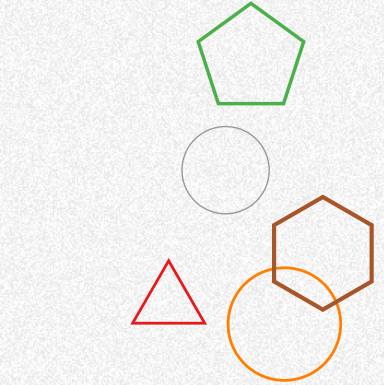[{"shape": "triangle", "thickness": 2, "radius": 0.54, "center": [0.438, 0.215]}, {"shape": "pentagon", "thickness": 2.5, "radius": 0.72, "center": [0.652, 0.847]}, {"shape": "circle", "thickness": 2, "radius": 0.73, "center": [0.739, 0.158]}, {"shape": "hexagon", "thickness": 3, "radius": 0.73, "center": [0.839, 0.342]}, {"shape": "circle", "thickness": 1, "radius": 0.57, "center": [0.586, 0.558]}]